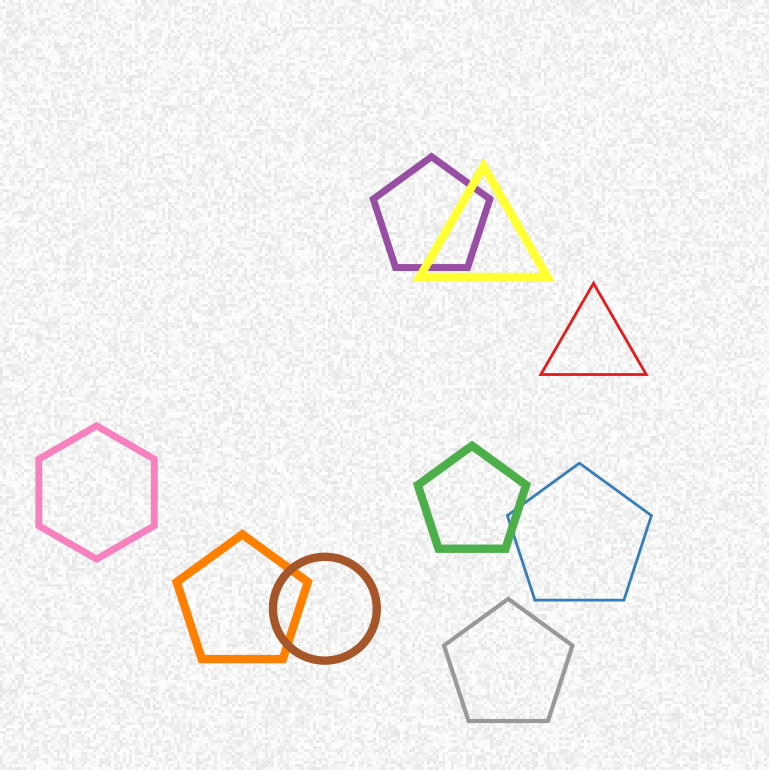[{"shape": "triangle", "thickness": 1, "radius": 0.4, "center": [0.771, 0.553]}, {"shape": "pentagon", "thickness": 1, "radius": 0.49, "center": [0.752, 0.3]}, {"shape": "pentagon", "thickness": 3, "radius": 0.37, "center": [0.613, 0.347]}, {"shape": "pentagon", "thickness": 2.5, "radius": 0.4, "center": [0.56, 0.717]}, {"shape": "pentagon", "thickness": 3, "radius": 0.45, "center": [0.315, 0.217]}, {"shape": "triangle", "thickness": 3, "radius": 0.48, "center": [0.628, 0.688]}, {"shape": "circle", "thickness": 3, "radius": 0.34, "center": [0.422, 0.209]}, {"shape": "hexagon", "thickness": 2.5, "radius": 0.43, "center": [0.125, 0.36]}, {"shape": "pentagon", "thickness": 1.5, "radius": 0.44, "center": [0.66, 0.135]}]